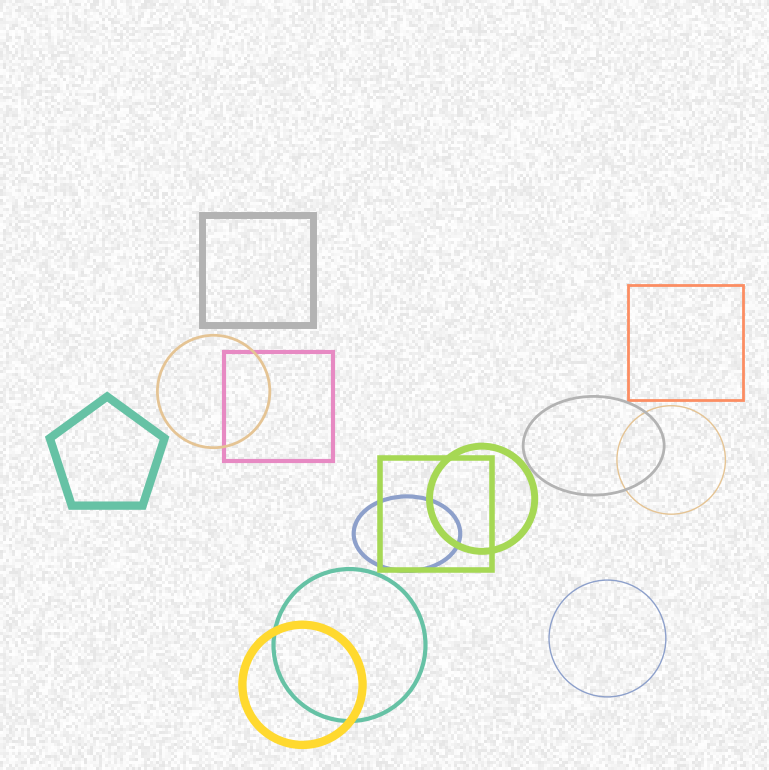[{"shape": "pentagon", "thickness": 3, "radius": 0.39, "center": [0.139, 0.407]}, {"shape": "circle", "thickness": 1.5, "radius": 0.49, "center": [0.454, 0.162]}, {"shape": "square", "thickness": 1, "radius": 0.37, "center": [0.89, 0.556]}, {"shape": "oval", "thickness": 1.5, "radius": 0.35, "center": [0.529, 0.307]}, {"shape": "circle", "thickness": 0.5, "radius": 0.38, "center": [0.789, 0.171]}, {"shape": "square", "thickness": 1.5, "radius": 0.35, "center": [0.362, 0.472]}, {"shape": "square", "thickness": 2, "radius": 0.36, "center": [0.566, 0.332]}, {"shape": "circle", "thickness": 2.5, "radius": 0.34, "center": [0.626, 0.352]}, {"shape": "circle", "thickness": 3, "radius": 0.39, "center": [0.393, 0.111]}, {"shape": "circle", "thickness": 0.5, "radius": 0.35, "center": [0.872, 0.403]}, {"shape": "circle", "thickness": 1, "radius": 0.37, "center": [0.277, 0.492]}, {"shape": "oval", "thickness": 1, "radius": 0.46, "center": [0.771, 0.421]}, {"shape": "square", "thickness": 2.5, "radius": 0.36, "center": [0.335, 0.649]}]